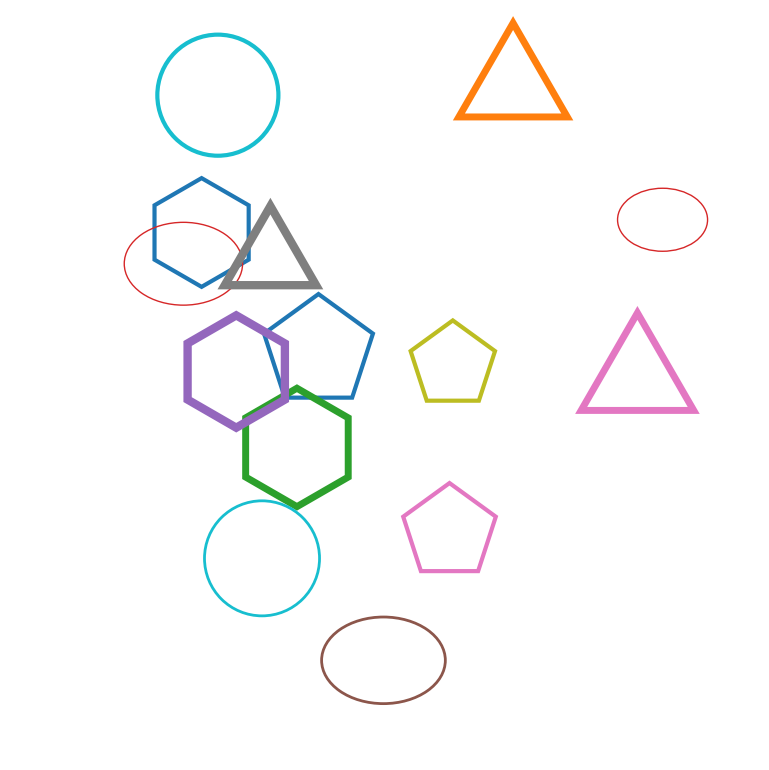[{"shape": "hexagon", "thickness": 1.5, "radius": 0.35, "center": [0.262, 0.698]}, {"shape": "pentagon", "thickness": 1.5, "radius": 0.37, "center": [0.414, 0.544]}, {"shape": "triangle", "thickness": 2.5, "radius": 0.41, "center": [0.666, 0.889]}, {"shape": "hexagon", "thickness": 2.5, "radius": 0.38, "center": [0.386, 0.419]}, {"shape": "oval", "thickness": 0.5, "radius": 0.38, "center": [0.238, 0.657]}, {"shape": "oval", "thickness": 0.5, "radius": 0.29, "center": [0.86, 0.715]}, {"shape": "hexagon", "thickness": 3, "radius": 0.36, "center": [0.307, 0.517]}, {"shape": "oval", "thickness": 1, "radius": 0.4, "center": [0.498, 0.142]}, {"shape": "triangle", "thickness": 2.5, "radius": 0.42, "center": [0.828, 0.509]}, {"shape": "pentagon", "thickness": 1.5, "radius": 0.32, "center": [0.584, 0.309]}, {"shape": "triangle", "thickness": 3, "radius": 0.34, "center": [0.351, 0.664]}, {"shape": "pentagon", "thickness": 1.5, "radius": 0.29, "center": [0.588, 0.526]}, {"shape": "circle", "thickness": 1, "radius": 0.37, "center": [0.34, 0.275]}, {"shape": "circle", "thickness": 1.5, "radius": 0.39, "center": [0.283, 0.876]}]